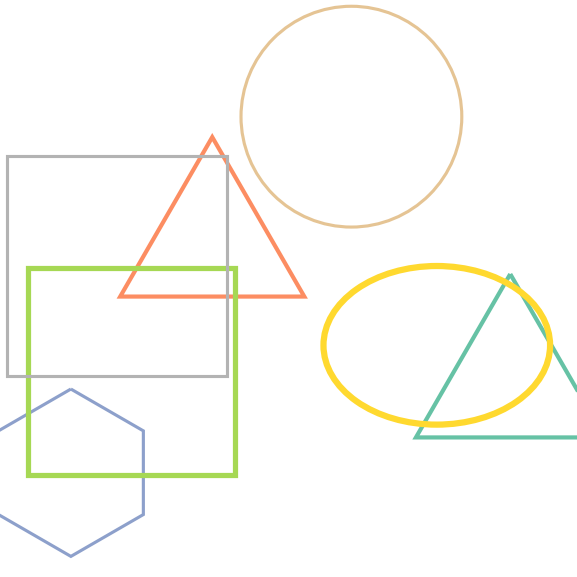[{"shape": "triangle", "thickness": 2, "radius": 0.94, "center": [0.884, 0.336]}, {"shape": "triangle", "thickness": 2, "radius": 0.92, "center": [0.368, 0.578]}, {"shape": "hexagon", "thickness": 1.5, "radius": 0.72, "center": [0.123, 0.181]}, {"shape": "square", "thickness": 2.5, "radius": 0.9, "center": [0.228, 0.356]}, {"shape": "oval", "thickness": 3, "radius": 0.98, "center": [0.756, 0.401]}, {"shape": "circle", "thickness": 1.5, "radius": 0.96, "center": [0.608, 0.797]}, {"shape": "square", "thickness": 1.5, "radius": 0.95, "center": [0.203, 0.538]}]